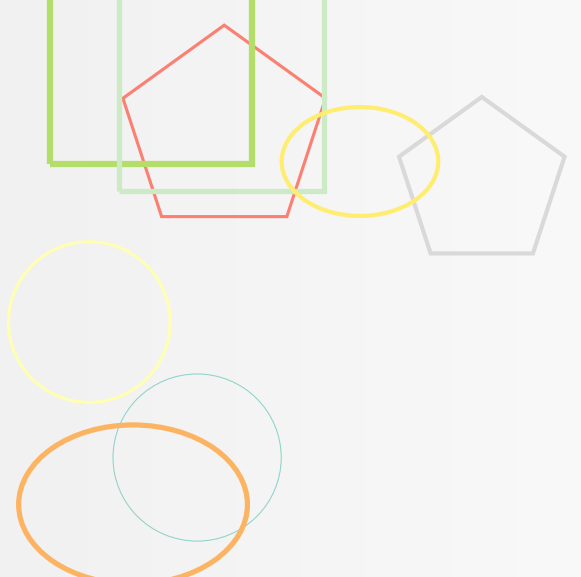[{"shape": "circle", "thickness": 0.5, "radius": 0.72, "center": [0.339, 0.207]}, {"shape": "circle", "thickness": 1.5, "radius": 0.7, "center": [0.154, 0.441]}, {"shape": "pentagon", "thickness": 1.5, "radius": 0.92, "center": [0.386, 0.772]}, {"shape": "oval", "thickness": 2.5, "radius": 0.98, "center": [0.229, 0.126]}, {"shape": "square", "thickness": 3, "radius": 0.87, "center": [0.259, 0.889]}, {"shape": "pentagon", "thickness": 2, "radius": 0.75, "center": [0.829, 0.681]}, {"shape": "square", "thickness": 2.5, "radius": 0.88, "center": [0.381, 0.845]}, {"shape": "oval", "thickness": 2, "radius": 0.67, "center": [0.619, 0.719]}]